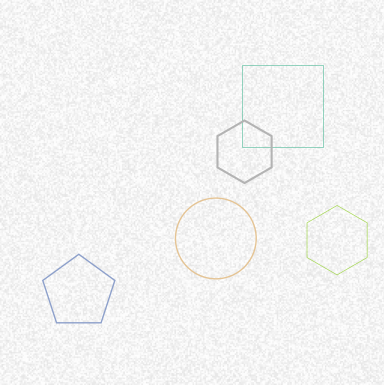[{"shape": "square", "thickness": 0.5, "radius": 0.53, "center": [0.734, 0.725]}, {"shape": "pentagon", "thickness": 1, "radius": 0.49, "center": [0.205, 0.241]}, {"shape": "hexagon", "thickness": 0.5, "radius": 0.45, "center": [0.876, 0.376]}, {"shape": "circle", "thickness": 1, "radius": 0.52, "center": [0.561, 0.381]}, {"shape": "hexagon", "thickness": 1.5, "radius": 0.41, "center": [0.635, 0.606]}]